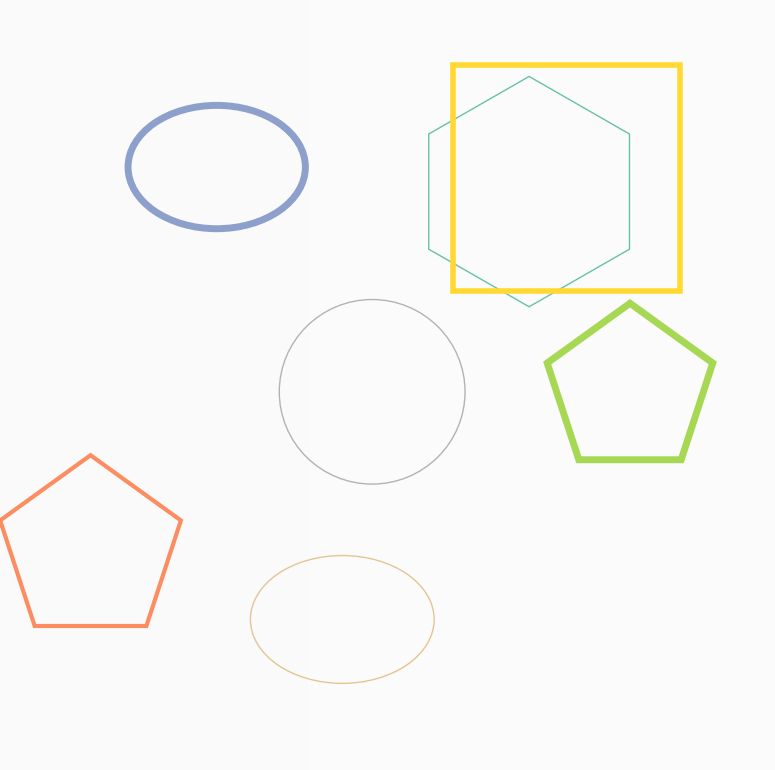[{"shape": "hexagon", "thickness": 0.5, "radius": 0.75, "center": [0.683, 0.751]}, {"shape": "pentagon", "thickness": 1.5, "radius": 0.61, "center": [0.117, 0.286]}, {"shape": "oval", "thickness": 2.5, "radius": 0.57, "center": [0.28, 0.783]}, {"shape": "pentagon", "thickness": 2.5, "radius": 0.56, "center": [0.813, 0.494]}, {"shape": "square", "thickness": 2, "radius": 0.73, "center": [0.731, 0.769]}, {"shape": "oval", "thickness": 0.5, "radius": 0.59, "center": [0.442, 0.196]}, {"shape": "circle", "thickness": 0.5, "radius": 0.6, "center": [0.48, 0.491]}]